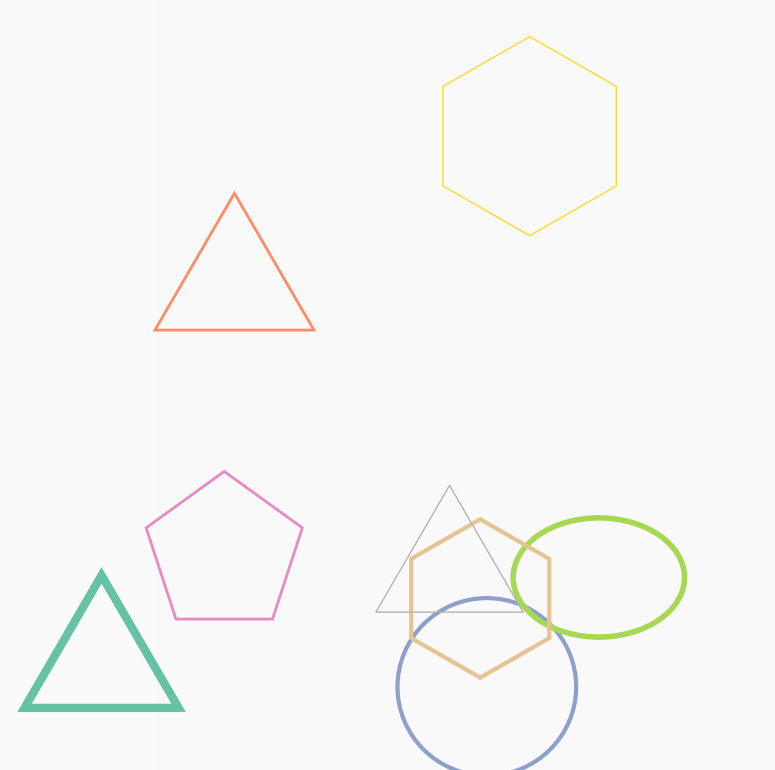[{"shape": "triangle", "thickness": 3, "radius": 0.57, "center": [0.131, 0.138]}, {"shape": "triangle", "thickness": 1, "radius": 0.59, "center": [0.302, 0.631]}, {"shape": "circle", "thickness": 1.5, "radius": 0.58, "center": [0.628, 0.108]}, {"shape": "pentagon", "thickness": 1, "radius": 0.53, "center": [0.289, 0.282]}, {"shape": "oval", "thickness": 2, "radius": 0.55, "center": [0.773, 0.25]}, {"shape": "hexagon", "thickness": 0.5, "radius": 0.65, "center": [0.683, 0.823]}, {"shape": "hexagon", "thickness": 1.5, "radius": 0.51, "center": [0.62, 0.223]}, {"shape": "triangle", "thickness": 0.5, "radius": 0.55, "center": [0.58, 0.26]}]